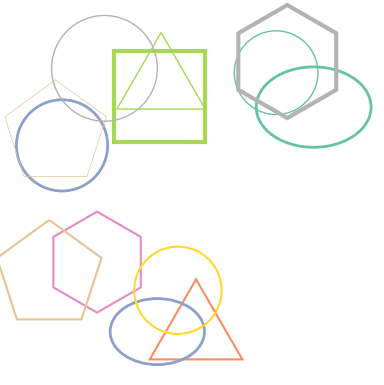[{"shape": "circle", "thickness": 1, "radius": 0.54, "center": [0.717, 0.811]}, {"shape": "oval", "thickness": 2, "radius": 0.75, "center": [0.815, 0.722]}, {"shape": "triangle", "thickness": 1.5, "radius": 0.69, "center": [0.509, 0.136]}, {"shape": "oval", "thickness": 2, "radius": 0.61, "center": [0.409, 0.139]}, {"shape": "circle", "thickness": 2, "radius": 0.59, "center": [0.161, 0.622]}, {"shape": "hexagon", "thickness": 1.5, "radius": 0.66, "center": [0.252, 0.319]}, {"shape": "square", "thickness": 3, "radius": 0.59, "center": [0.414, 0.749]}, {"shape": "triangle", "thickness": 1, "radius": 0.66, "center": [0.418, 0.783]}, {"shape": "circle", "thickness": 1.5, "radius": 0.57, "center": [0.462, 0.246]}, {"shape": "pentagon", "thickness": 1.5, "radius": 0.71, "center": [0.128, 0.286]}, {"shape": "pentagon", "thickness": 0.5, "radius": 0.69, "center": [0.144, 0.654]}, {"shape": "hexagon", "thickness": 3, "radius": 0.73, "center": [0.746, 0.84]}, {"shape": "circle", "thickness": 1, "radius": 0.69, "center": [0.271, 0.822]}]